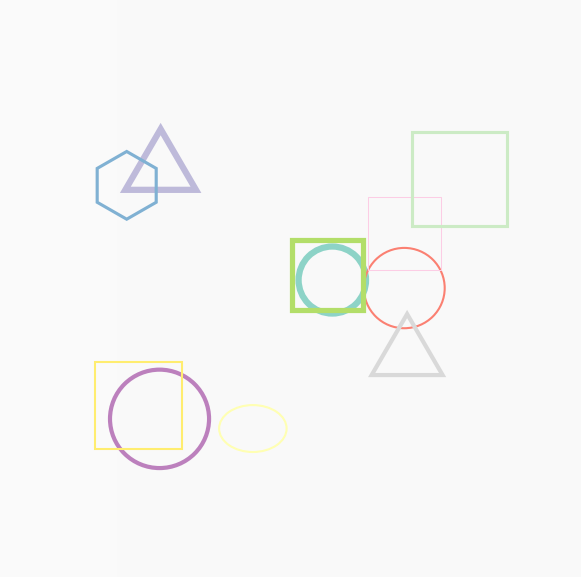[{"shape": "circle", "thickness": 3, "radius": 0.29, "center": [0.572, 0.514]}, {"shape": "oval", "thickness": 1, "radius": 0.29, "center": [0.435, 0.257]}, {"shape": "triangle", "thickness": 3, "radius": 0.35, "center": [0.276, 0.705]}, {"shape": "circle", "thickness": 1, "radius": 0.35, "center": [0.696, 0.5]}, {"shape": "hexagon", "thickness": 1.5, "radius": 0.29, "center": [0.218, 0.678]}, {"shape": "square", "thickness": 2.5, "radius": 0.3, "center": [0.563, 0.523]}, {"shape": "square", "thickness": 0.5, "radius": 0.32, "center": [0.696, 0.595]}, {"shape": "triangle", "thickness": 2, "radius": 0.35, "center": [0.7, 0.385]}, {"shape": "circle", "thickness": 2, "radius": 0.43, "center": [0.274, 0.274]}, {"shape": "square", "thickness": 1.5, "radius": 0.41, "center": [0.791, 0.689]}, {"shape": "square", "thickness": 1, "radius": 0.38, "center": [0.238, 0.297]}]